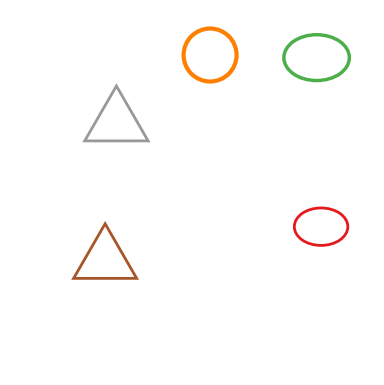[{"shape": "oval", "thickness": 2, "radius": 0.35, "center": [0.834, 0.411]}, {"shape": "oval", "thickness": 2.5, "radius": 0.43, "center": [0.822, 0.85]}, {"shape": "circle", "thickness": 3, "radius": 0.34, "center": [0.546, 0.857]}, {"shape": "triangle", "thickness": 2, "radius": 0.47, "center": [0.273, 0.324]}, {"shape": "triangle", "thickness": 2, "radius": 0.48, "center": [0.302, 0.682]}]